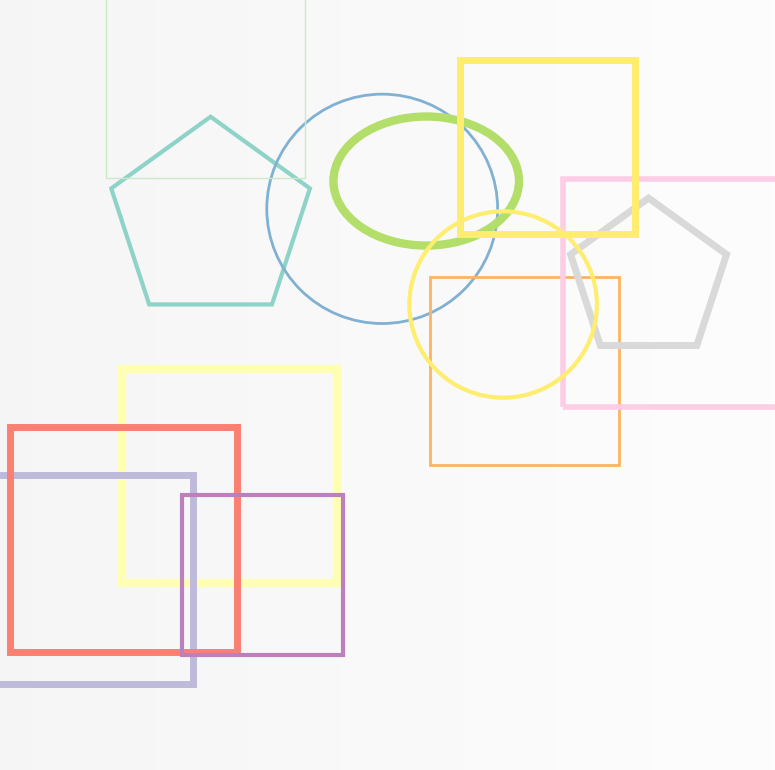[{"shape": "pentagon", "thickness": 1.5, "radius": 0.67, "center": [0.272, 0.714]}, {"shape": "square", "thickness": 3, "radius": 0.69, "center": [0.296, 0.382]}, {"shape": "square", "thickness": 2.5, "radius": 0.68, "center": [0.113, 0.247]}, {"shape": "square", "thickness": 2.5, "radius": 0.73, "center": [0.16, 0.299]}, {"shape": "circle", "thickness": 1, "radius": 0.74, "center": [0.493, 0.729]}, {"shape": "square", "thickness": 1, "radius": 0.61, "center": [0.677, 0.518]}, {"shape": "oval", "thickness": 3, "radius": 0.6, "center": [0.55, 0.765]}, {"shape": "square", "thickness": 2, "radius": 0.74, "center": [0.874, 0.619]}, {"shape": "pentagon", "thickness": 2.5, "radius": 0.53, "center": [0.837, 0.637]}, {"shape": "square", "thickness": 1.5, "radius": 0.52, "center": [0.339, 0.253]}, {"shape": "square", "thickness": 0.5, "radius": 0.64, "center": [0.265, 0.898]}, {"shape": "circle", "thickness": 1.5, "radius": 0.61, "center": [0.649, 0.605]}, {"shape": "square", "thickness": 2.5, "radius": 0.56, "center": [0.706, 0.809]}]